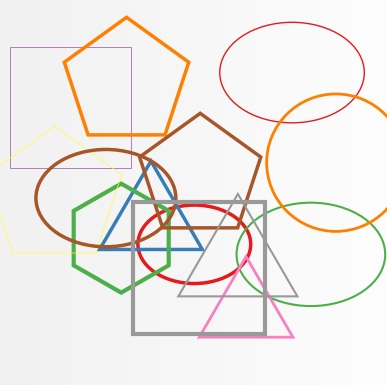[{"shape": "oval", "thickness": 2.5, "radius": 0.73, "center": [0.501, 0.365]}, {"shape": "oval", "thickness": 1, "radius": 0.93, "center": [0.754, 0.812]}, {"shape": "triangle", "thickness": 2.5, "radius": 0.77, "center": [0.39, 0.429]}, {"shape": "hexagon", "thickness": 3, "radius": 0.71, "center": [0.313, 0.381]}, {"shape": "oval", "thickness": 1.5, "radius": 0.96, "center": [0.802, 0.339]}, {"shape": "square", "thickness": 0.5, "radius": 0.78, "center": [0.182, 0.721]}, {"shape": "pentagon", "thickness": 2.5, "radius": 0.84, "center": [0.327, 0.786]}, {"shape": "circle", "thickness": 2, "radius": 0.89, "center": [0.867, 0.577]}, {"shape": "pentagon", "thickness": 0.5, "radius": 0.91, "center": [0.14, 0.49]}, {"shape": "oval", "thickness": 2.5, "radius": 0.9, "center": [0.273, 0.485]}, {"shape": "pentagon", "thickness": 2.5, "radius": 0.82, "center": [0.517, 0.541]}, {"shape": "triangle", "thickness": 2, "radius": 0.7, "center": [0.635, 0.194]}, {"shape": "triangle", "thickness": 1.5, "radius": 0.89, "center": [0.614, 0.319]}, {"shape": "square", "thickness": 3, "radius": 0.85, "center": [0.513, 0.304]}]